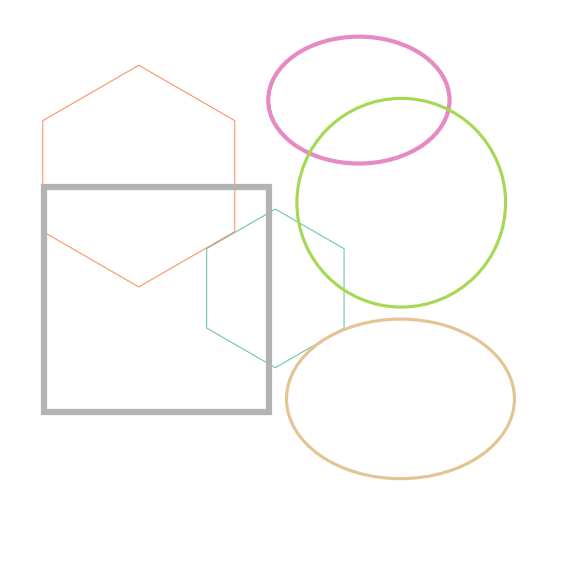[{"shape": "hexagon", "thickness": 0.5, "radius": 0.69, "center": [0.477, 0.5]}, {"shape": "hexagon", "thickness": 0.5, "radius": 0.96, "center": [0.24, 0.694]}, {"shape": "oval", "thickness": 2, "radius": 0.78, "center": [0.621, 0.826]}, {"shape": "circle", "thickness": 1.5, "radius": 0.9, "center": [0.695, 0.648]}, {"shape": "oval", "thickness": 1.5, "radius": 0.99, "center": [0.693, 0.308]}, {"shape": "square", "thickness": 3, "radius": 0.97, "center": [0.271, 0.481]}]